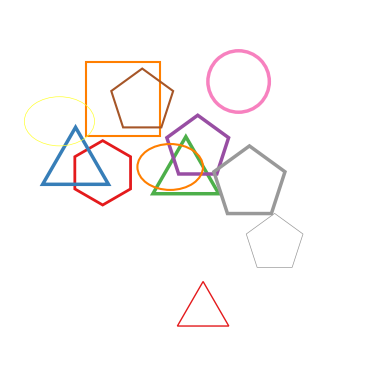[{"shape": "triangle", "thickness": 1, "radius": 0.39, "center": [0.528, 0.192]}, {"shape": "hexagon", "thickness": 2, "radius": 0.42, "center": [0.267, 0.551]}, {"shape": "triangle", "thickness": 2.5, "radius": 0.49, "center": [0.196, 0.571]}, {"shape": "triangle", "thickness": 2.5, "radius": 0.49, "center": [0.483, 0.546]}, {"shape": "pentagon", "thickness": 2.5, "radius": 0.42, "center": [0.514, 0.616]}, {"shape": "oval", "thickness": 1.5, "radius": 0.43, "center": [0.442, 0.566]}, {"shape": "square", "thickness": 1.5, "radius": 0.48, "center": [0.32, 0.743]}, {"shape": "oval", "thickness": 0.5, "radius": 0.46, "center": [0.154, 0.685]}, {"shape": "pentagon", "thickness": 1.5, "radius": 0.42, "center": [0.369, 0.737]}, {"shape": "circle", "thickness": 2.5, "radius": 0.4, "center": [0.62, 0.788]}, {"shape": "pentagon", "thickness": 0.5, "radius": 0.39, "center": [0.713, 0.368]}, {"shape": "pentagon", "thickness": 2.5, "radius": 0.49, "center": [0.648, 0.524]}]